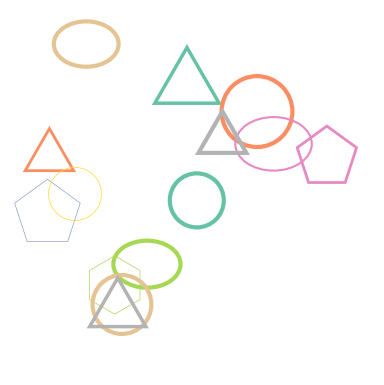[{"shape": "circle", "thickness": 3, "radius": 0.35, "center": [0.511, 0.48]}, {"shape": "triangle", "thickness": 2.5, "radius": 0.48, "center": [0.486, 0.78]}, {"shape": "triangle", "thickness": 2, "radius": 0.36, "center": [0.128, 0.593]}, {"shape": "circle", "thickness": 3, "radius": 0.46, "center": [0.668, 0.71]}, {"shape": "pentagon", "thickness": 0.5, "radius": 0.45, "center": [0.123, 0.445]}, {"shape": "oval", "thickness": 1.5, "radius": 0.5, "center": [0.711, 0.626]}, {"shape": "pentagon", "thickness": 2, "radius": 0.4, "center": [0.849, 0.591]}, {"shape": "oval", "thickness": 3, "radius": 0.44, "center": [0.382, 0.314]}, {"shape": "hexagon", "thickness": 0.5, "radius": 0.38, "center": [0.298, 0.26]}, {"shape": "circle", "thickness": 0.5, "radius": 0.34, "center": [0.195, 0.496]}, {"shape": "oval", "thickness": 3, "radius": 0.42, "center": [0.224, 0.886]}, {"shape": "circle", "thickness": 3, "radius": 0.38, "center": [0.317, 0.209]}, {"shape": "triangle", "thickness": 3, "radius": 0.36, "center": [0.578, 0.639]}, {"shape": "triangle", "thickness": 2.5, "radius": 0.42, "center": [0.306, 0.194]}]